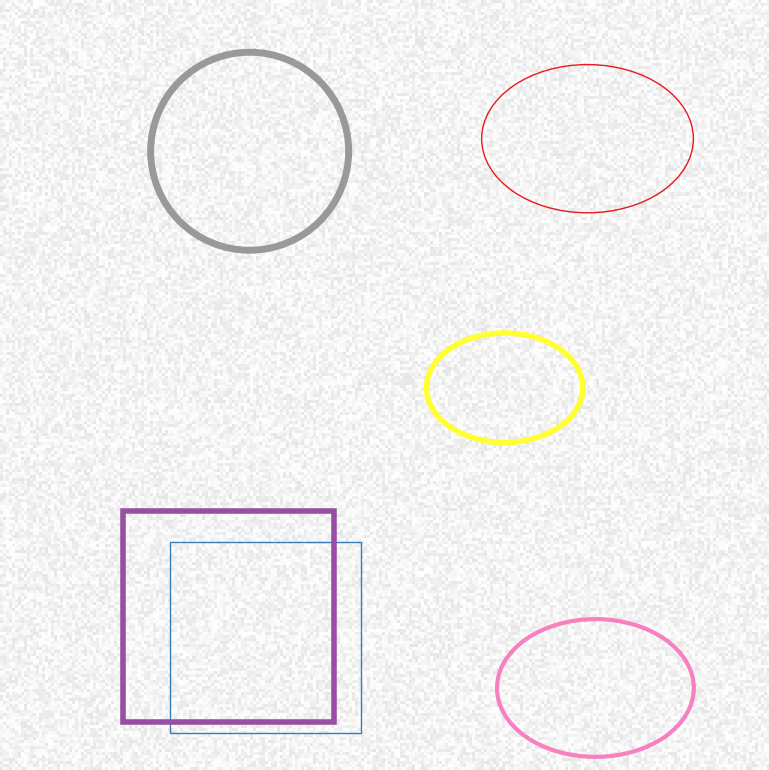[{"shape": "oval", "thickness": 0.5, "radius": 0.69, "center": [0.763, 0.82]}, {"shape": "square", "thickness": 0.5, "radius": 0.62, "center": [0.345, 0.172]}, {"shape": "square", "thickness": 2, "radius": 0.68, "center": [0.297, 0.2]}, {"shape": "oval", "thickness": 2, "radius": 0.51, "center": [0.655, 0.496]}, {"shape": "oval", "thickness": 1.5, "radius": 0.64, "center": [0.773, 0.106]}, {"shape": "circle", "thickness": 2.5, "radius": 0.64, "center": [0.324, 0.804]}]